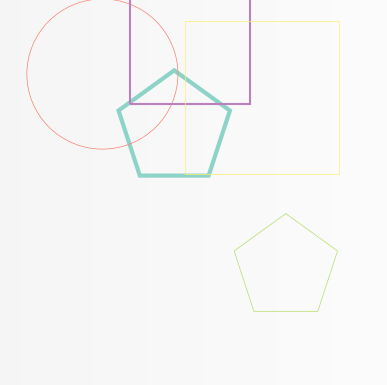[{"shape": "pentagon", "thickness": 3, "radius": 0.76, "center": [0.45, 0.666]}, {"shape": "circle", "thickness": 0.5, "radius": 0.97, "center": [0.264, 0.808]}, {"shape": "pentagon", "thickness": 0.5, "radius": 0.7, "center": [0.738, 0.305]}, {"shape": "square", "thickness": 1.5, "radius": 0.77, "center": [0.491, 0.885]}, {"shape": "square", "thickness": 0.5, "radius": 0.99, "center": [0.676, 0.746]}]